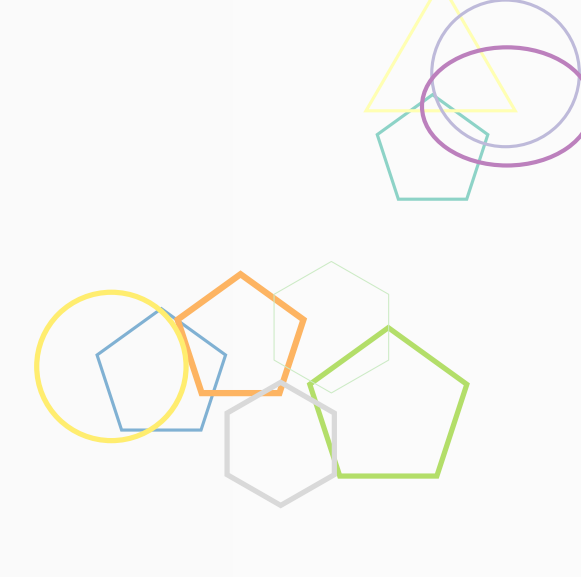[{"shape": "pentagon", "thickness": 1.5, "radius": 0.5, "center": [0.744, 0.735]}, {"shape": "triangle", "thickness": 1.5, "radius": 0.74, "center": [0.758, 0.881]}, {"shape": "circle", "thickness": 1.5, "radius": 0.63, "center": [0.87, 0.872]}, {"shape": "pentagon", "thickness": 1.5, "radius": 0.58, "center": [0.278, 0.348]}, {"shape": "pentagon", "thickness": 3, "radius": 0.57, "center": [0.414, 0.411]}, {"shape": "pentagon", "thickness": 2.5, "radius": 0.71, "center": [0.668, 0.29]}, {"shape": "hexagon", "thickness": 2.5, "radius": 0.53, "center": [0.483, 0.231]}, {"shape": "oval", "thickness": 2, "radius": 0.73, "center": [0.872, 0.815]}, {"shape": "hexagon", "thickness": 0.5, "radius": 0.57, "center": [0.57, 0.433]}, {"shape": "circle", "thickness": 2.5, "radius": 0.64, "center": [0.192, 0.365]}]